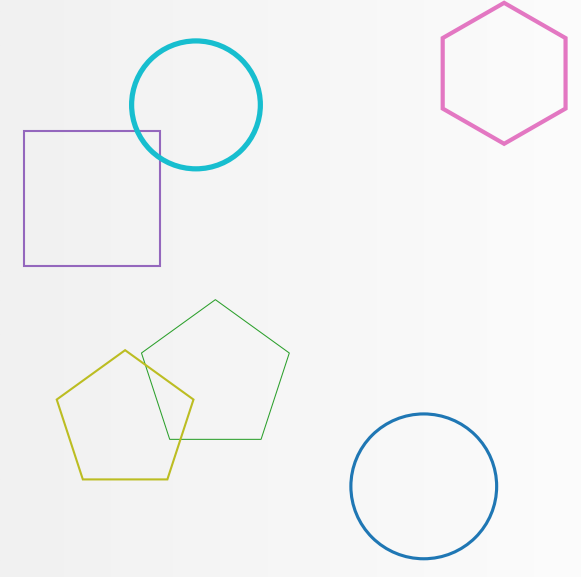[{"shape": "circle", "thickness": 1.5, "radius": 0.63, "center": [0.729, 0.157]}, {"shape": "pentagon", "thickness": 0.5, "radius": 0.67, "center": [0.371, 0.347]}, {"shape": "square", "thickness": 1, "radius": 0.58, "center": [0.159, 0.655]}, {"shape": "hexagon", "thickness": 2, "radius": 0.61, "center": [0.867, 0.872]}, {"shape": "pentagon", "thickness": 1, "radius": 0.62, "center": [0.215, 0.269]}, {"shape": "circle", "thickness": 2.5, "radius": 0.55, "center": [0.337, 0.818]}]